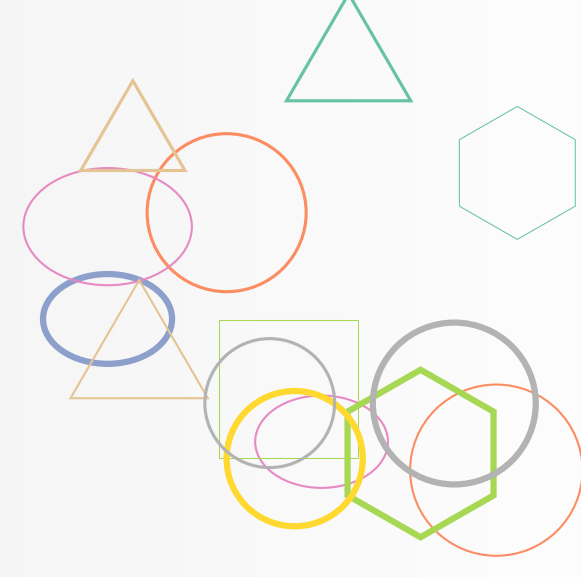[{"shape": "hexagon", "thickness": 0.5, "radius": 0.58, "center": [0.89, 0.7]}, {"shape": "triangle", "thickness": 1.5, "radius": 0.62, "center": [0.6, 0.886]}, {"shape": "circle", "thickness": 1.5, "radius": 0.68, "center": [0.39, 0.631]}, {"shape": "circle", "thickness": 1, "radius": 0.74, "center": [0.854, 0.185]}, {"shape": "oval", "thickness": 3, "radius": 0.56, "center": [0.185, 0.447]}, {"shape": "oval", "thickness": 1, "radius": 0.72, "center": [0.185, 0.607]}, {"shape": "oval", "thickness": 1, "radius": 0.57, "center": [0.553, 0.234]}, {"shape": "hexagon", "thickness": 3, "radius": 0.72, "center": [0.724, 0.214]}, {"shape": "square", "thickness": 0.5, "radius": 0.6, "center": [0.496, 0.325]}, {"shape": "circle", "thickness": 3, "radius": 0.59, "center": [0.507, 0.205]}, {"shape": "triangle", "thickness": 1, "radius": 0.68, "center": [0.239, 0.378]}, {"shape": "triangle", "thickness": 1.5, "radius": 0.52, "center": [0.229, 0.756]}, {"shape": "circle", "thickness": 3, "radius": 0.7, "center": [0.782, 0.3]}, {"shape": "circle", "thickness": 1.5, "radius": 0.56, "center": [0.464, 0.301]}]